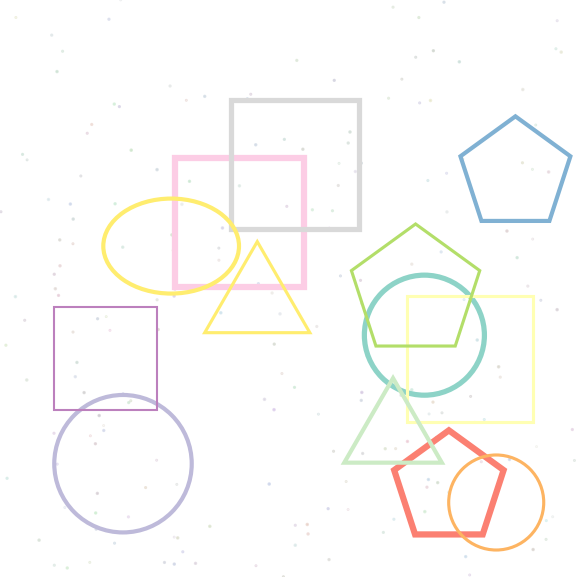[{"shape": "circle", "thickness": 2.5, "radius": 0.52, "center": [0.735, 0.419]}, {"shape": "square", "thickness": 1.5, "radius": 0.55, "center": [0.814, 0.377]}, {"shape": "circle", "thickness": 2, "radius": 0.6, "center": [0.213, 0.196]}, {"shape": "pentagon", "thickness": 3, "radius": 0.5, "center": [0.777, 0.154]}, {"shape": "pentagon", "thickness": 2, "radius": 0.5, "center": [0.893, 0.698]}, {"shape": "circle", "thickness": 1.5, "radius": 0.41, "center": [0.859, 0.129]}, {"shape": "pentagon", "thickness": 1.5, "radius": 0.58, "center": [0.72, 0.494]}, {"shape": "square", "thickness": 3, "radius": 0.56, "center": [0.414, 0.614]}, {"shape": "square", "thickness": 2.5, "radius": 0.56, "center": [0.511, 0.714]}, {"shape": "square", "thickness": 1, "radius": 0.45, "center": [0.183, 0.378]}, {"shape": "triangle", "thickness": 2, "radius": 0.49, "center": [0.681, 0.247]}, {"shape": "oval", "thickness": 2, "radius": 0.59, "center": [0.296, 0.573]}, {"shape": "triangle", "thickness": 1.5, "radius": 0.53, "center": [0.445, 0.476]}]